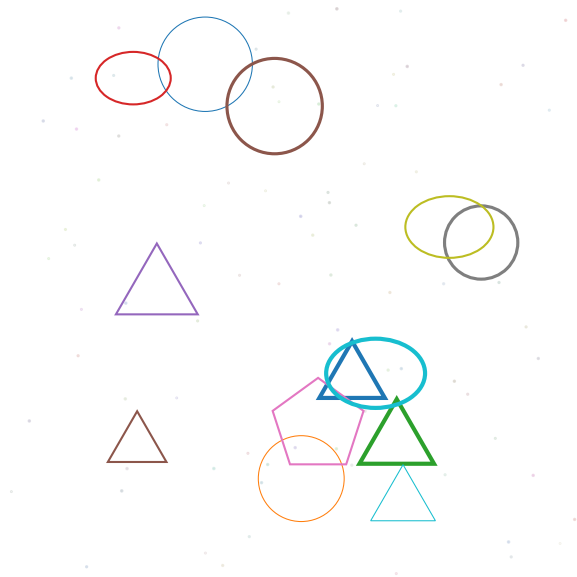[{"shape": "triangle", "thickness": 2, "radius": 0.33, "center": [0.61, 0.343]}, {"shape": "circle", "thickness": 0.5, "radius": 0.41, "center": [0.355, 0.888]}, {"shape": "circle", "thickness": 0.5, "radius": 0.37, "center": [0.522, 0.17]}, {"shape": "triangle", "thickness": 2, "radius": 0.37, "center": [0.687, 0.233]}, {"shape": "oval", "thickness": 1, "radius": 0.32, "center": [0.231, 0.864]}, {"shape": "triangle", "thickness": 1, "radius": 0.41, "center": [0.272, 0.496]}, {"shape": "triangle", "thickness": 1, "radius": 0.29, "center": [0.237, 0.228]}, {"shape": "circle", "thickness": 1.5, "radius": 0.41, "center": [0.476, 0.815]}, {"shape": "pentagon", "thickness": 1, "radius": 0.41, "center": [0.551, 0.262]}, {"shape": "circle", "thickness": 1.5, "radius": 0.32, "center": [0.833, 0.579]}, {"shape": "oval", "thickness": 1, "radius": 0.38, "center": [0.778, 0.606]}, {"shape": "oval", "thickness": 2, "radius": 0.43, "center": [0.65, 0.353]}, {"shape": "triangle", "thickness": 0.5, "radius": 0.32, "center": [0.698, 0.13]}]